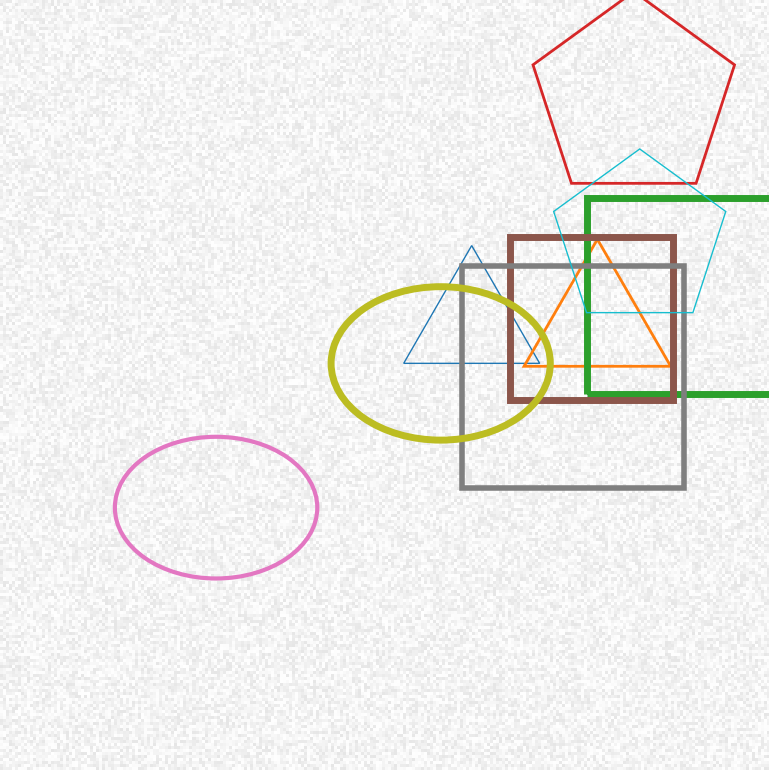[{"shape": "triangle", "thickness": 0.5, "radius": 0.51, "center": [0.613, 0.579]}, {"shape": "triangle", "thickness": 1, "radius": 0.55, "center": [0.776, 0.579]}, {"shape": "square", "thickness": 2.5, "radius": 0.63, "center": [0.89, 0.616]}, {"shape": "pentagon", "thickness": 1, "radius": 0.69, "center": [0.823, 0.873]}, {"shape": "square", "thickness": 2.5, "radius": 0.53, "center": [0.769, 0.586]}, {"shape": "oval", "thickness": 1.5, "radius": 0.66, "center": [0.281, 0.341]}, {"shape": "square", "thickness": 2, "radius": 0.72, "center": [0.745, 0.511]}, {"shape": "oval", "thickness": 2.5, "radius": 0.71, "center": [0.572, 0.528]}, {"shape": "pentagon", "thickness": 0.5, "radius": 0.59, "center": [0.831, 0.689]}]